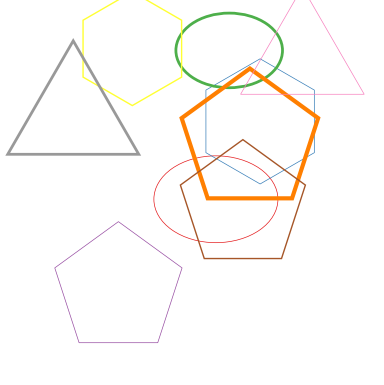[{"shape": "oval", "thickness": 0.5, "radius": 0.81, "center": [0.561, 0.482]}, {"shape": "hexagon", "thickness": 0.5, "radius": 0.81, "center": [0.676, 0.685]}, {"shape": "oval", "thickness": 2, "radius": 0.69, "center": [0.595, 0.869]}, {"shape": "pentagon", "thickness": 0.5, "radius": 0.87, "center": [0.308, 0.25]}, {"shape": "pentagon", "thickness": 3, "radius": 0.93, "center": [0.649, 0.636]}, {"shape": "hexagon", "thickness": 1, "radius": 0.74, "center": [0.344, 0.874]}, {"shape": "pentagon", "thickness": 1, "radius": 0.85, "center": [0.631, 0.467]}, {"shape": "triangle", "thickness": 0.5, "radius": 0.93, "center": [0.785, 0.848]}, {"shape": "triangle", "thickness": 2, "radius": 0.98, "center": [0.19, 0.697]}]